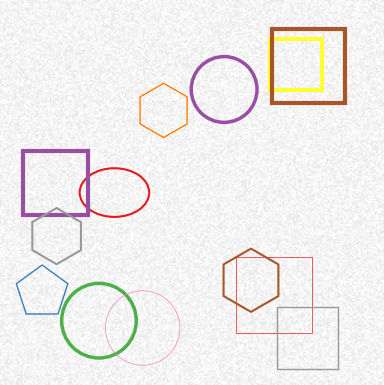[{"shape": "square", "thickness": 0.5, "radius": 0.5, "center": [0.711, 0.234]}, {"shape": "oval", "thickness": 1.5, "radius": 0.45, "center": [0.297, 0.5]}, {"shape": "pentagon", "thickness": 1, "radius": 0.35, "center": [0.109, 0.241]}, {"shape": "circle", "thickness": 2.5, "radius": 0.48, "center": [0.257, 0.167]}, {"shape": "circle", "thickness": 2.5, "radius": 0.43, "center": [0.582, 0.768]}, {"shape": "square", "thickness": 3, "radius": 0.42, "center": [0.144, 0.525]}, {"shape": "hexagon", "thickness": 1, "radius": 0.35, "center": [0.425, 0.713]}, {"shape": "square", "thickness": 3, "radius": 0.34, "center": [0.77, 0.833]}, {"shape": "square", "thickness": 3, "radius": 0.48, "center": [0.801, 0.828]}, {"shape": "hexagon", "thickness": 1.5, "radius": 0.41, "center": [0.652, 0.272]}, {"shape": "circle", "thickness": 0.5, "radius": 0.48, "center": [0.371, 0.148]}, {"shape": "square", "thickness": 1, "radius": 0.4, "center": [0.798, 0.122]}, {"shape": "hexagon", "thickness": 1.5, "radius": 0.36, "center": [0.147, 0.387]}]